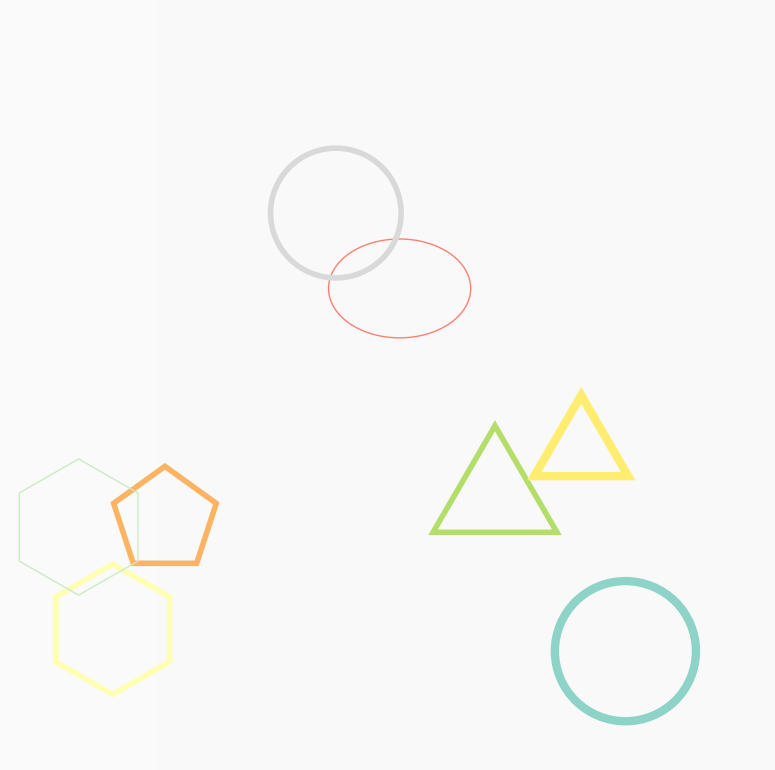[{"shape": "circle", "thickness": 3, "radius": 0.46, "center": [0.807, 0.154]}, {"shape": "hexagon", "thickness": 2, "radius": 0.42, "center": [0.145, 0.183]}, {"shape": "oval", "thickness": 0.5, "radius": 0.46, "center": [0.516, 0.625]}, {"shape": "pentagon", "thickness": 2, "radius": 0.35, "center": [0.213, 0.325]}, {"shape": "triangle", "thickness": 2, "radius": 0.46, "center": [0.639, 0.355]}, {"shape": "circle", "thickness": 2, "radius": 0.42, "center": [0.433, 0.723]}, {"shape": "hexagon", "thickness": 0.5, "radius": 0.44, "center": [0.101, 0.316]}, {"shape": "triangle", "thickness": 3, "radius": 0.35, "center": [0.75, 0.417]}]